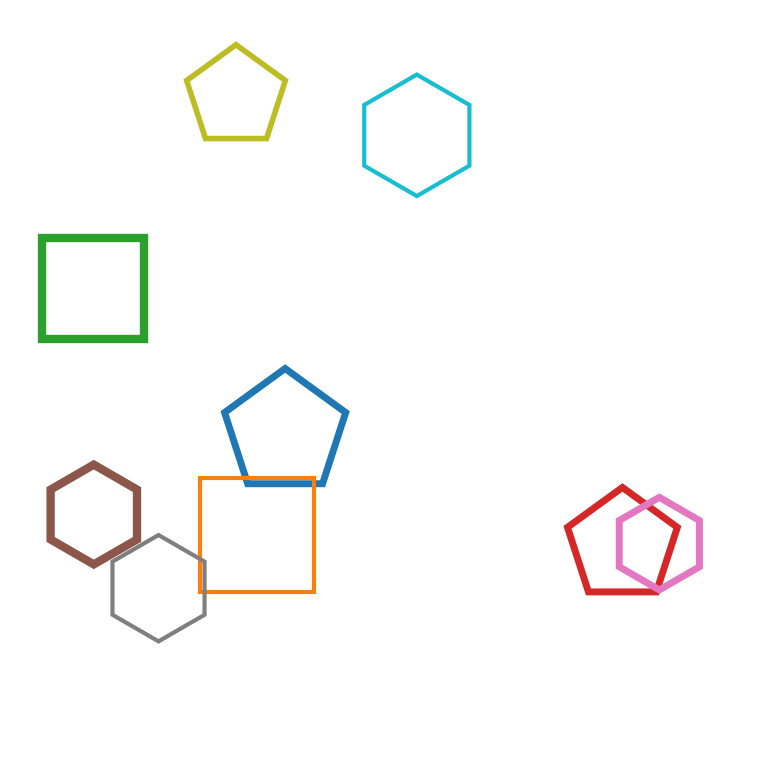[{"shape": "pentagon", "thickness": 2.5, "radius": 0.41, "center": [0.37, 0.439]}, {"shape": "square", "thickness": 1.5, "radius": 0.37, "center": [0.333, 0.305]}, {"shape": "square", "thickness": 3, "radius": 0.33, "center": [0.121, 0.625]}, {"shape": "pentagon", "thickness": 2.5, "radius": 0.38, "center": [0.808, 0.292]}, {"shape": "hexagon", "thickness": 3, "radius": 0.32, "center": [0.122, 0.332]}, {"shape": "hexagon", "thickness": 2.5, "radius": 0.3, "center": [0.856, 0.294]}, {"shape": "hexagon", "thickness": 1.5, "radius": 0.35, "center": [0.206, 0.236]}, {"shape": "pentagon", "thickness": 2, "radius": 0.34, "center": [0.307, 0.875]}, {"shape": "hexagon", "thickness": 1.5, "radius": 0.39, "center": [0.541, 0.824]}]